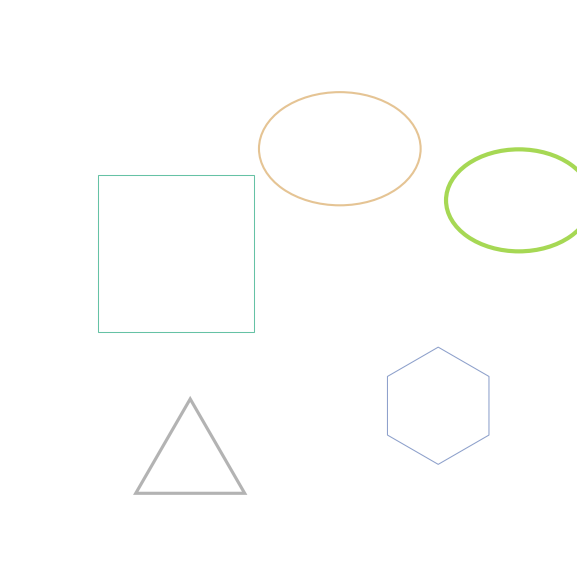[{"shape": "square", "thickness": 0.5, "radius": 0.68, "center": [0.304, 0.56]}, {"shape": "hexagon", "thickness": 0.5, "radius": 0.51, "center": [0.759, 0.297]}, {"shape": "oval", "thickness": 2, "radius": 0.63, "center": [0.899, 0.652]}, {"shape": "oval", "thickness": 1, "radius": 0.7, "center": [0.588, 0.742]}, {"shape": "triangle", "thickness": 1.5, "radius": 0.54, "center": [0.329, 0.199]}]